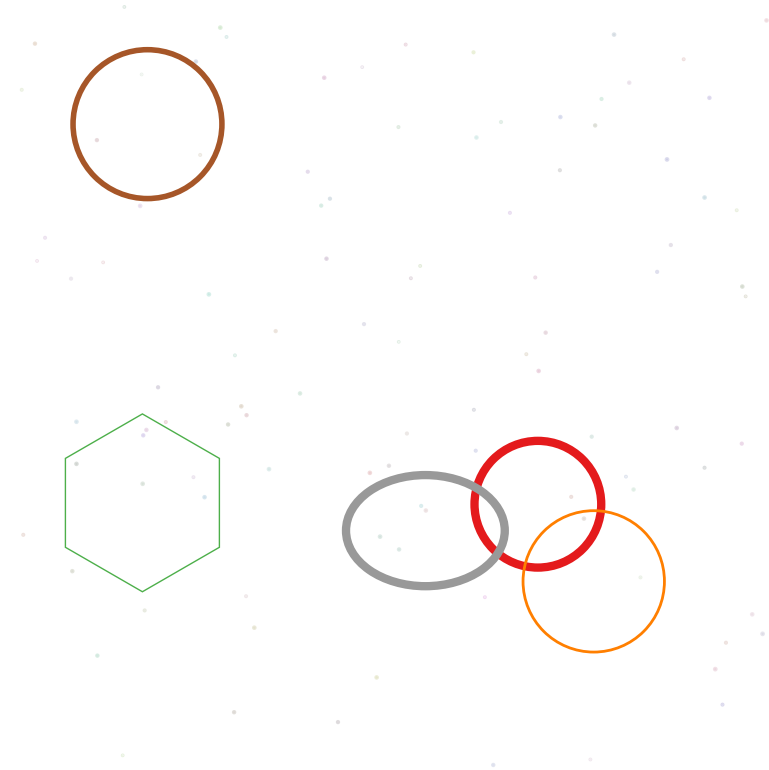[{"shape": "circle", "thickness": 3, "radius": 0.41, "center": [0.699, 0.345]}, {"shape": "hexagon", "thickness": 0.5, "radius": 0.58, "center": [0.185, 0.347]}, {"shape": "circle", "thickness": 1, "radius": 0.46, "center": [0.771, 0.245]}, {"shape": "circle", "thickness": 2, "radius": 0.48, "center": [0.192, 0.839]}, {"shape": "oval", "thickness": 3, "radius": 0.52, "center": [0.552, 0.311]}]